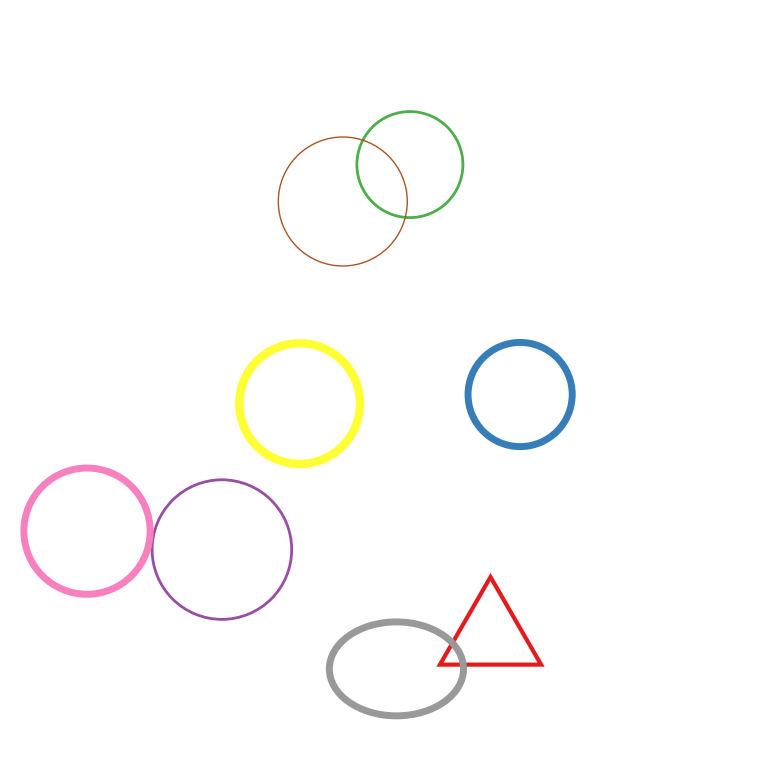[{"shape": "triangle", "thickness": 1.5, "radius": 0.38, "center": [0.637, 0.175]}, {"shape": "circle", "thickness": 2.5, "radius": 0.34, "center": [0.675, 0.488]}, {"shape": "circle", "thickness": 1, "radius": 0.34, "center": [0.532, 0.786]}, {"shape": "circle", "thickness": 1, "radius": 0.45, "center": [0.288, 0.286]}, {"shape": "circle", "thickness": 3, "radius": 0.39, "center": [0.389, 0.476]}, {"shape": "circle", "thickness": 0.5, "radius": 0.42, "center": [0.445, 0.738]}, {"shape": "circle", "thickness": 2.5, "radius": 0.41, "center": [0.113, 0.31]}, {"shape": "oval", "thickness": 2.5, "radius": 0.44, "center": [0.515, 0.131]}]